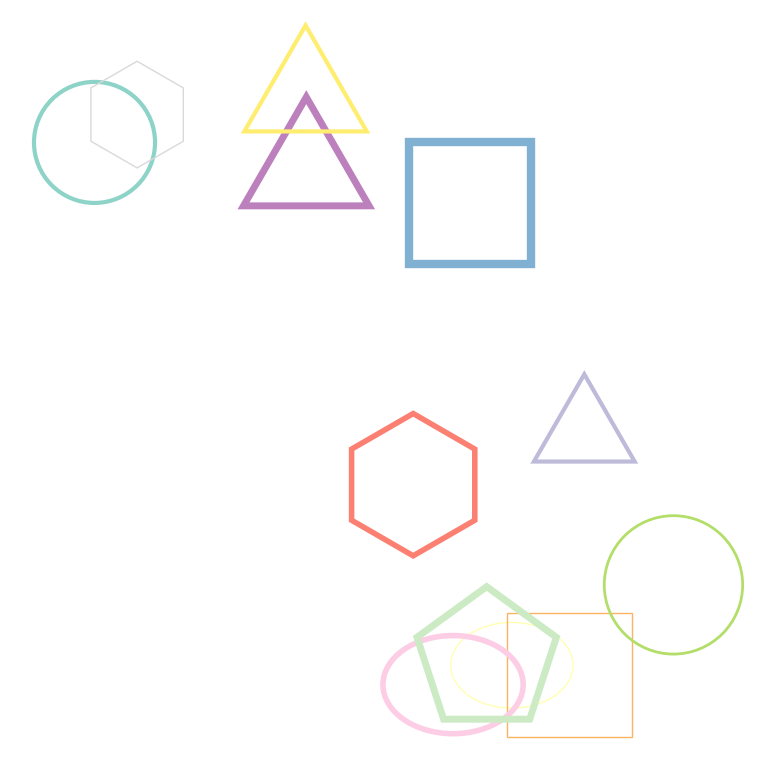[{"shape": "circle", "thickness": 1.5, "radius": 0.39, "center": [0.123, 0.815]}, {"shape": "oval", "thickness": 0.5, "radius": 0.4, "center": [0.665, 0.136]}, {"shape": "triangle", "thickness": 1.5, "radius": 0.38, "center": [0.759, 0.438]}, {"shape": "hexagon", "thickness": 2, "radius": 0.46, "center": [0.537, 0.371]}, {"shape": "square", "thickness": 3, "radius": 0.39, "center": [0.61, 0.736]}, {"shape": "square", "thickness": 0.5, "radius": 0.4, "center": [0.74, 0.123]}, {"shape": "circle", "thickness": 1, "radius": 0.45, "center": [0.875, 0.24]}, {"shape": "oval", "thickness": 2, "radius": 0.46, "center": [0.588, 0.111]}, {"shape": "hexagon", "thickness": 0.5, "radius": 0.35, "center": [0.178, 0.851]}, {"shape": "triangle", "thickness": 2.5, "radius": 0.47, "center": [0.398, 0.78]}, {"shape": "pentagon", "thickness": 2.5, "radius": 0.48, "center": [0.632, 0.143]}, {"shape": "triangle", "thickness": 1.5, "radius": 0.46, "center": [0.397, 0.875]}]